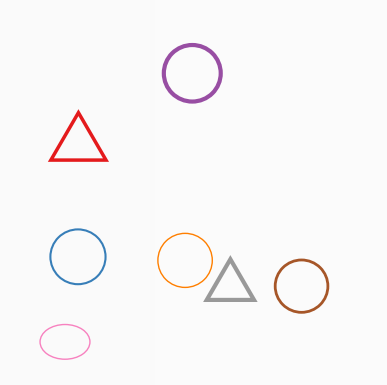[{"shape": "triangle", "thickness": 2.5, "radius": 0.41, "center": [0.202, 0.625]}, {"shape": "circle", "thickness": 1.5, "radius": 0.36, "center": [0.201, 0.333]}, {"shape": "circle", "thickness": 3, "radius": 0.37, "center": [0.496, 0.81]}, {"shape": "circle", "thickness": 1, "radius": 0.35, "center": [0.478, 0.324]}, {"shape": "circle", "thickness": 2, "radius": 0.34, "center": [0.778, 0.257]}, {"shape": "oval", "thickness": 1, "radius": 0.32, "center": [0.168, 0.112]}, {"shape": "triangle", "thickness": 3, "radius": 0.35, "center": [0.595, 0.256]}]